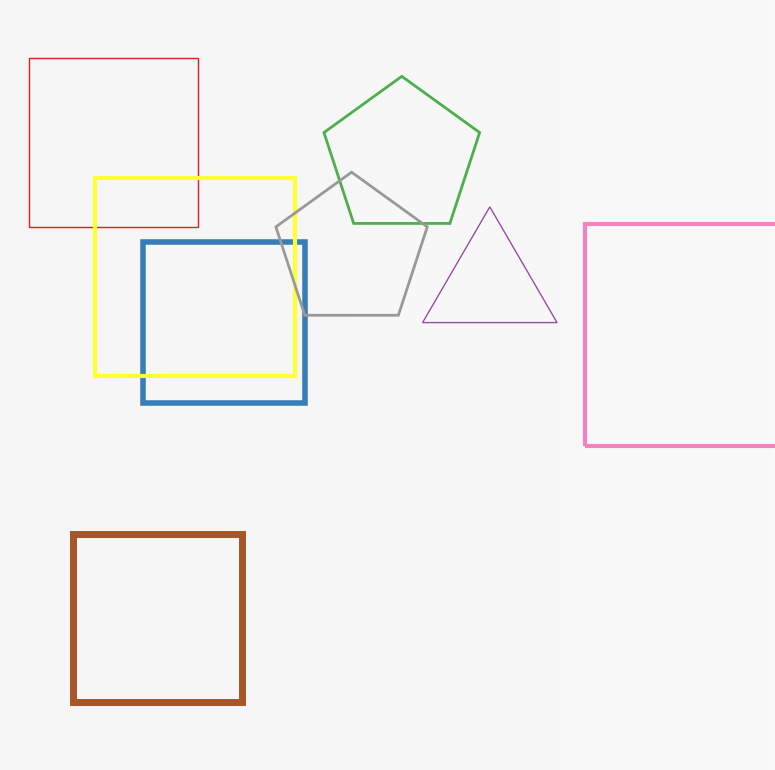[{"shape": "square", "thickness": 0.5, "radius": 0.55, "center": [0.146, 0.815]}, {"shape": "square", "thickness": 2, "radius": 0.52, "center": [0.289, 0.581]}, {"shape": "pentagon", "thickness": 1, "radius": 0.53, "center": [0.518, 0.795]}, {"shape": "triangle", "thickness": 0.5, "radius": 0.5, "center": [0.632, 0.631]}, {"shape": "square", "thickness": 1.5, "radius": 0.64, "center": [0.252, 0.64]}, {"shape": "square", "thickness": 2.5, "radius": 0.55, "center": [0.203, 0.198]}, {"shape": "square", "thickness": 1.5, "radius": 0.72, "center": [0.899, 0.565]}, {"shape": "pentagon", "thickness": 1, "radius": 0.51, "center": [0.454, 0.674]}]